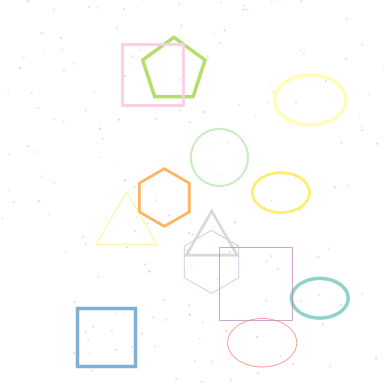[{"shape": "oval", "thickness": 2.5, "radius": 0.37, "center": [0.831, 0.225]}, {"shape": "oval", "thickness": 2.5, "radius": 0.46, "center": [0.806, 0.741]}, {"shape": "hexagon", "thickness": 0.5, "radius": 0.41, "center": [0.549, 0.32]}, {"shape": "oval", "thickness": 0.5, "radius": 0.45, "center": [0.681, 0.11]}, {"shape": "square", "thickness": 2.5, "radius": 0.38, "center": [0.276, 0.124]}, {"shape": "hexagon", "thickness": 2, "radius": 0.37, "center": [0.427, 0.487]}, {"shape": "pentagon", "thickness": 2.5, "radius": 0.43, "center": [0.452, 0.818]}, {"shape": "square", "thickness": 2, "radius": 0.4, "center": [0.396, 0.807]}, {"shape": "triangle", "thickness": 2, "radius": 0.38, "center": [0.55, 0.375]}, {"shape": "square", "thickness": 0.5, "radius": 0.47, "center": [0.663, 0.263]}, {"shape": "circle", "thickness": 1.5, "radius": 0.37, "center": [0.57, 0.591]}, {"shape": "triangle", "thickness": 0.5, "radius": 0.46, "center": [0.329, 0.41]}, {"shape": "oval", "thickness": 2, "radius": 0.37, "center": [0.73, 0.5]}]